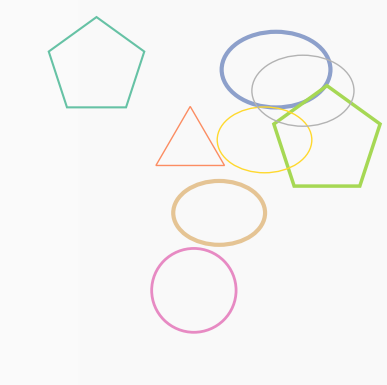[{"shape": "pentagon", "thickness": 1.5, "radius": 0.65, "center": [0.249, 0.826]}, {"shape": "triangle", "thickness": 1, "radius": 0.51, "center": [0.491, 0.621]}, {"shape": "oval", "thickness": 3, "radius": 0.7, "center": [0.712, 0.819]}, {"shape": "circle", "thickness": 2, "radius": 0.54, "center": [0.5, 0.246]}, {"shape": "pentagon", "thickness": 2.5, "radius": 0.72, "center": [0.844, 0.633]}, {"shape": "oval", "thickness": 1, "radius": 0.61, "center": [0.683, 0.637]}, {"shape": "oval", "thickness": 3, "radius": 0.59, "center": [0.566, 0.447]}, {"shape": "oval", "thickness": 1, "radius": 0.66, "center": [0.782, 0.764]}]